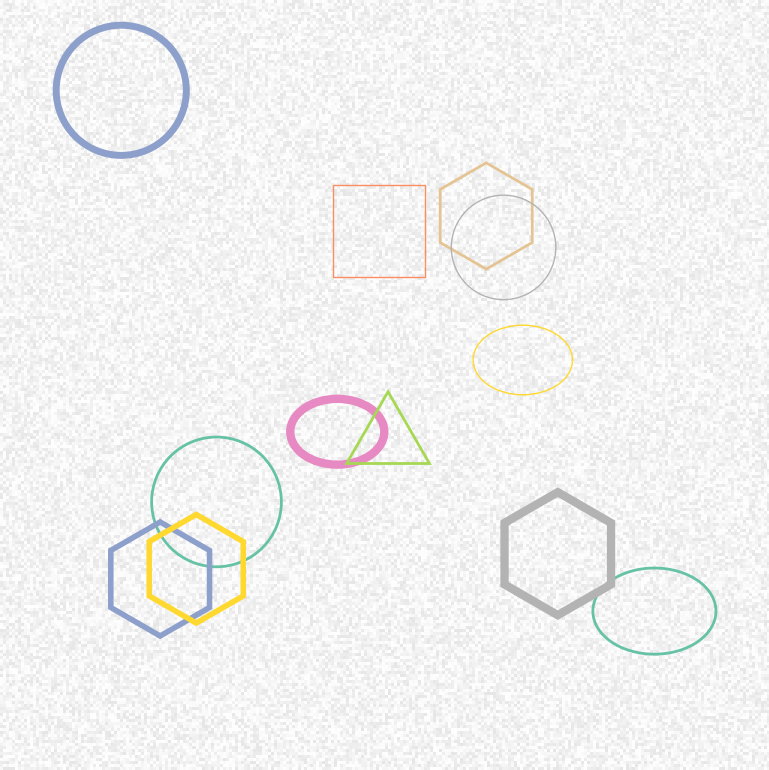[{"shape": "oval", "thickness": 1, "radius": 0.4, "center": [0.85, 0.206]}, {"shape": "circle", "thickness": 1, "radius": 0.42, "center": [0.281, 0.348]}, {"shape": "square", "thickness": 0.5, "radius": 0.3, "center": [0.493, 0.7]}, {"shape": "hexagon", "thickness": 2, "radius": 0.37, "center": [0.208, 0.248]}, {"shape": "circle", "thickness": 2.5, "radius": 0.42, "center": [0.157, 0.883]}, {"shape": "oval", "thickness": 3, "radius": 0.31, "center": [0.438, 0.439]}, {"shape": "triangle", "thickness": 1, "radius": 0.31, "center": [0.504, 0.429]}, {"shape": "oval", "thickness": 0.5, "radius": 0.32, "center": [0.679, 0.532]}, {"shape": "hexagon", "thickness": 2, "radius": 0.35, "center": [0.255, 0.261]}, {"shape": "hexagon", "thickness": 1, "radius": 0.35, "center": [0.631, 0.72]}, {"shape": "hexagon", "thickness": 3, "radius": 0.4, "center": [0.724, 0.281]}, {"shape": "circle", "thickness": 0.5, "radius": 0.34, "center": [0.654, 0.679]}]